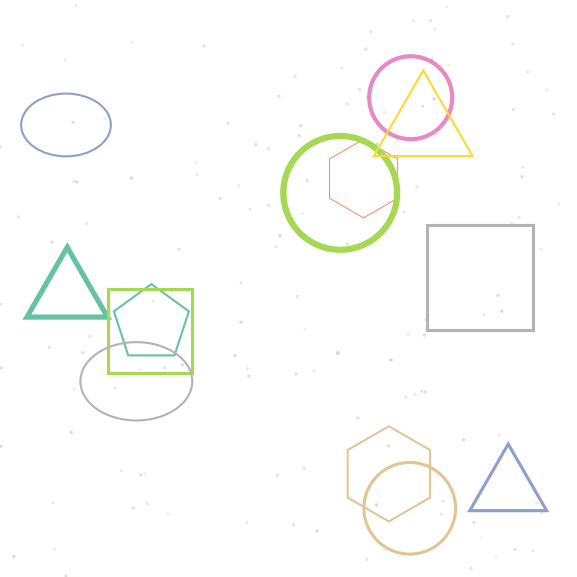[{"shape": "pentagon", "thickness": 1, "radius": 0.34, "center": [0.262, 0.439]}, {"shape": "triangle", "thickness": 2.5, "radius": 0.4, "center": [0.116, 0.49]}, {"shape": "hexagon", "thickness": 0.5, "radius": 0.34, "center": [0.63, 0.69]}, {"shape": "oval", "thickness": 1, "radius": 0.39, "center": [0.114, 0.783]}, {"shape": "triangle", "thickness": 1.5, "radius": 0.38, "center": [0.88, 0.153]}, {"shape": "circle", "thickness": 2, "radius": 0.36, "center": [0.711, 0.83]}, {"shape": "square", "thickness": 1.5, "radius": 0.36, "center": [0.259, 0.425]}, {"shape": "circle", "thickness": 3, "radius": 0.49, "center": [0.589, 0.665]}, {"shape": "triangle", "thickness": 1, "radius": 0.49, "center": [0.733, 0.778]}, {"shape": "hexagon", "thickness": 1, "radius": 0.41, "center": [0.673, 0.179]}, {"shape": "circle", "thickness": 1.5, "radius": 0.4, "center": [0.709, 0.119]}, {"shape": "square", "thickness": 1.5, "radius": 0.46, "center": [0.831, 0.519]}, {"shape": "oval", "thickness": 1, "radius": 0.48, "center": [0.236, 0.339]}]